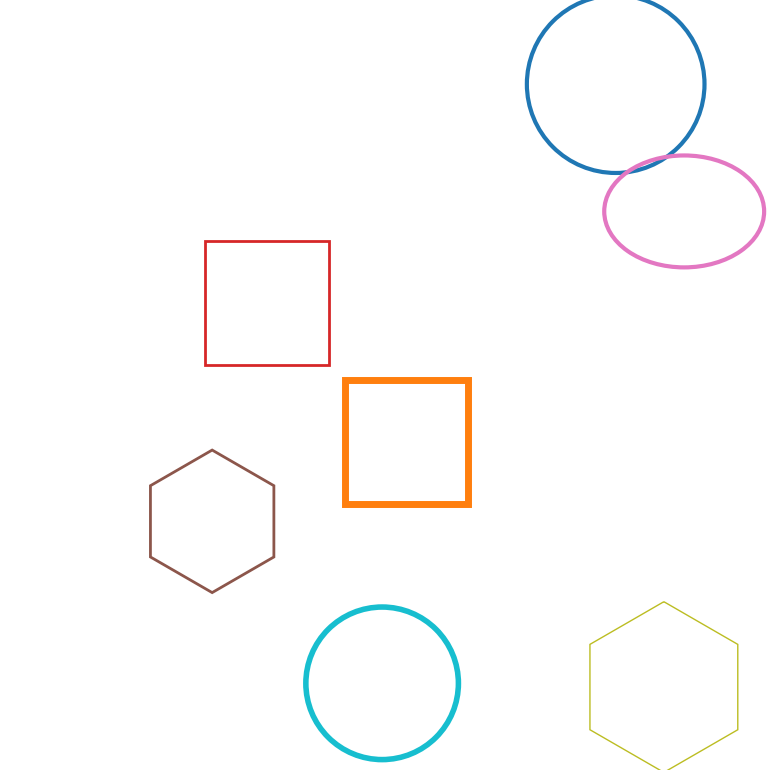[{"shape": "circle", "thickness": 1.5, "radius": 0.58, "center": [0.8, 0.891]}, {"shape": "square", "thickness": 2.5, "radius": 0.4, "center": [0.528, 0.426]}, {"shape": "square", "thickness": 1, "radius": 0.4, "center": [0.347, 0.607]}, {"shape": "hexagon", "thickness": 1, "radius": 0.46, "center": [0.276, 0.323]}, {"shape": "oval", "thickness": 1.5, "radius": 0.52, "center": [0.889, 0.725]}, {"shape": "hexagon", "thickness": 0.5, "radius": 0.55, "center": [0.862, 0.108]}, {"shape": "circle", "thickness": 2, "radius": 0.5, "center": [0.496, 0.113]}]